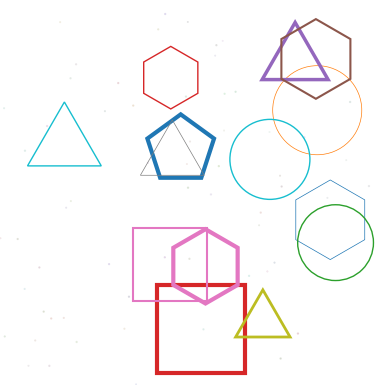[{"shape": "hexagon", "thickness": 0.5, "radius": 0.52, "center": [0.858, 0.429]}, {"shape": "pentagon", "thickness": 3, "radius": 0.46, "center": [0.469, 0.612]}, {"shape": "circle", "thickness": 0.5, "radius": 0.58, "center": [0.824, 0.714]}, {"shape": "circle", "thickness": 1, "radius": 0.49, "center": [0.872, 0.37]}, {"shape": "hexagon", "thickness": 1, "radius": 0.41, "center": [0.444, 0.798]}, {"shape": "square", "thickness": 3, "radius": 0.57, "center": [0.523, 0.146]}, {"shape": "triangle", "thickness": 2.5, "radius": 0.49, "center": [0.767, 0.843]}, {"shape": "hexagon", "thickness": 1.5, "radius": 0.52, "center": [0.821, 0.847]}, {"shape": "hexagon", "thickness": 3, "radius": 0.48, "center": [0.534, 0.308]}, {"shape": "square", "thickness": 1.5, "radius": 0.48, "center": [0.441, 0.313]}, {"shape": "triangle", "thickness": 0.5, "radius": 0.48, "center": [0.448, 0.593]}, {"shape": "triangle", "thickness": 2, "radius": 0.41, "center": [0.683, 0.165]}, {"shape": "triangle", "thickness": 1, "radius": 0.55, "center": [0.167, 0.624]}, {"shape": "circle", "thickness": 1, "radius": 0.52, "center": [0.701, 0.586]}]